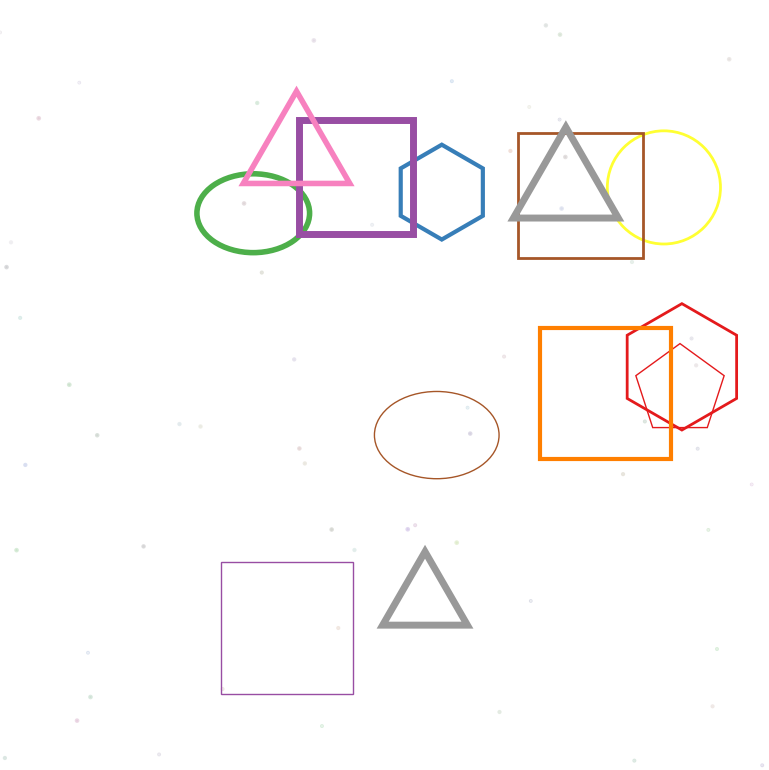[{"shape": "hexagon", "thickness": 1, "radius": 0.41, "center": [0.886, 0.524]}, {"shape": "pentagon", "thickness": 0.5, "radius": 0.3, "center": [0.883, 0.493]}, {"shape": "hexagon", "thickness": 1.5, "radius": 0.31, "center": [0.574, 0.751]}, {"shape": "oval", "thickness": 2, "radius": 0.37, "center": [0.329, 0.723]}, {"shape": "square", "thickness": 2.5, "radius": 0.37, "center": [0.462, 0.77]}, {"shape": "square", "thickness": 0.5, "radius": 0.43, "center": [0.373, 0.185]}, {"shape": "square", "thickness": 1.5, "radius": 0.42, "center": [0.786, 0.489]}, {"shape": "circle", "thickness": 1, "radius": 0.37, "center": [0.862, 0.757]}, {"shape": "oval", "thickness": 0.5, "radius": 0.4, "center": [0.567, 0.435]}, {"shape": "square", "thickness": 1, "radius": 0.41, "center": [0.754, 0.746]}, {"shape": "triangle", "thickness": 2, "radius": 0.4, "center": [0.385, 0.802]}, {"shape": "triangle", "thickness": 2.5, "radius": 0.39, "center": [0.735, 0.756]}, {"shape": "triangle", "thickness": 2.5, "radius": 0.32, "center": [0.552, 0.22]}]